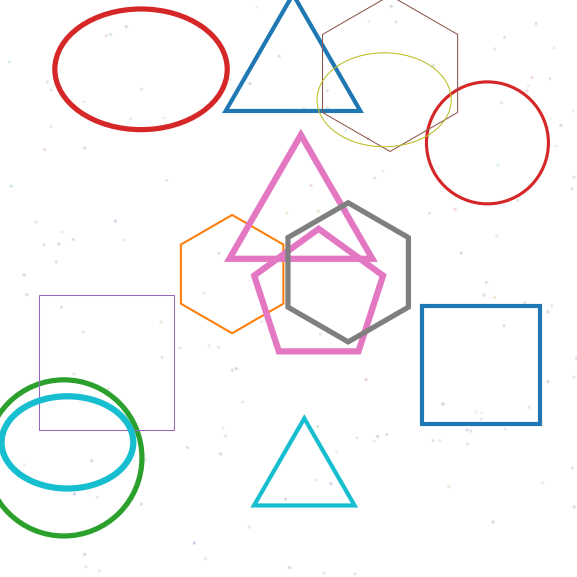[{"shape": "triangle", "thickness": 2, "radius": 0.67, "center": [0.507, 0.874]}, {"shape": "square", "thickness": 2, "radius": 0.51, "center": [0.832, 0.366]}, {"shape": "hexagon", "thickness": 1, "radius": 0.51, "center": [0.402, 0.524]}, {"shape": "circle", "thickness": 2.5, "radius": 0.68, "center": [0.111, 0.206]}, {"shape": "oval", "thickness": 2.5, "radius": 0.75, "center": [0.244, 0.879]}, {"shape": "circle", "thickness": 1.5, "radius": 0.53, "center": [0.844, 0.752]}, {"shape": "square", "thickness": 0.5, "radius": 0.58, "center": [0.185, 0.371]}, {"shape": "hexagon", "thickness": 0.5, "radius": 0.68, "center": [0.675, 0.872]}, {"shape": "pentagon", "thickness": 3, "radius": 0.59, "center": [0.552, 0.486]}, {"shape": "triangle", "thickness": 3, "radius": 0.71, "center": [0.521, 0.622]}, {"shape": "hexagon", "thickness": 2.5, "radius": 0.6, "center": [0.603, 0.528]}, {"shape": "oval", "thickness": 0.5, "radius": 0.58, "center": [0.665, 0.826]}, {"shape": "oval", "thickness": 3, "radius": 0.57, "center": [0.117, 0.233]}, {"shape": "triangle", "thickness": 2, "radius": 0.5, "center": [0.527, 0.174]}]